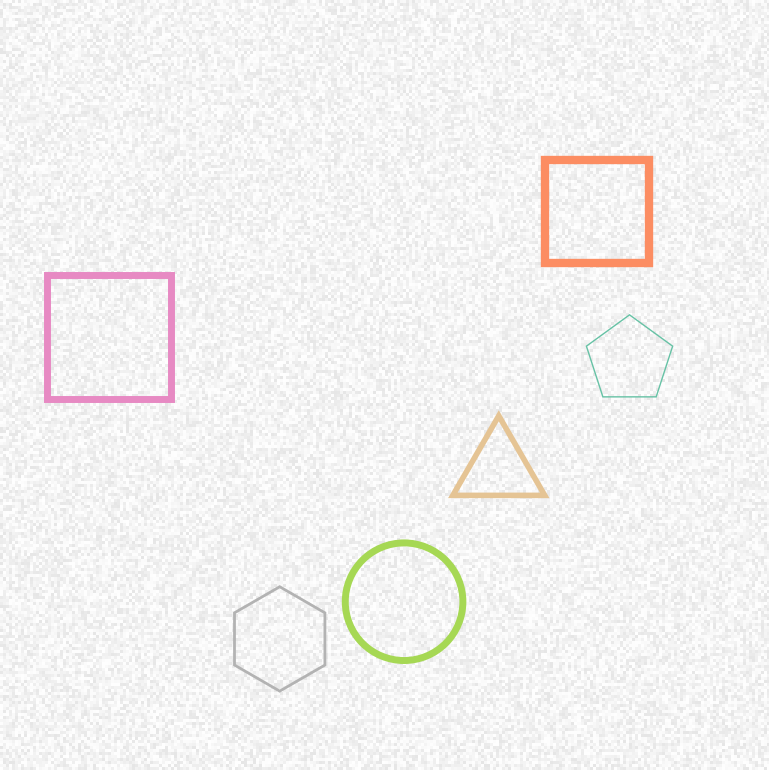[{"shape": "pentagon", "thickness": 0.5, "radius": 0.29, "center": [0.818, 0.532]}, {"shape": "square", "thickness": 3, "radius": 0.33, "center": [0.775, 0.725]}, {"shape": "square", "thickness": 2.5, "radius": 0.4, "center": [0.141, 0.562]}, {"shape": "circle", "thickness": 2.5, "radius": 0.38, "center": [0.525, 0.219]}, {"shape": "triangle", "thickness": 2, "radius": 0.34, "center": [0.648, 0.391]}, {"shape": "hexagon", "thickness": 1, "radius": 0.34, "center": [0.363, 0.17]}]